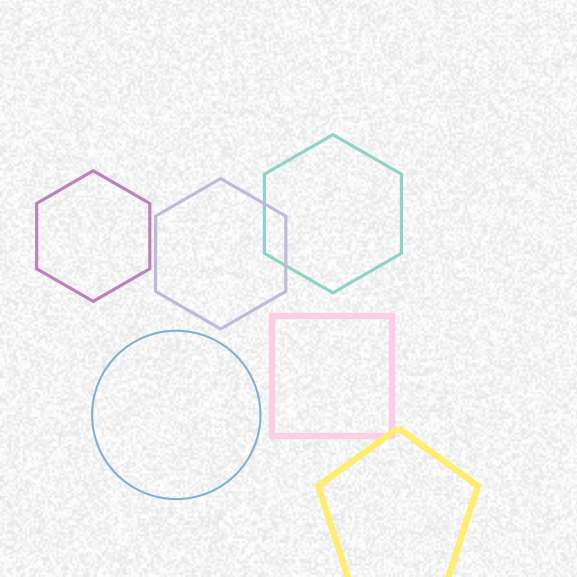[{"shape": "hexagon", "thickness": 1.5, "radius": 0.68, "center": [0.577, 0.629]}, {"shape": "hexagon", "thickness": 1.5, "radius": 0.65, "center": [0.382, 0.56]}, {"shape": "circle", "thickness": 1, "radius": 0.73, "center": [0.305, 0.281]}, {"shape": "square", "thickness": 3, "radius": 0.52, "center": [0.575, 0.348]}, {"shape": "hexagon", "thickness": 1.5, "radius": 0.57, "center": [0.161, 0.59]}, {"shape": "pentagon", "thickness": 3, "radius": 0.73, "center": [0.689, 0.113]}]